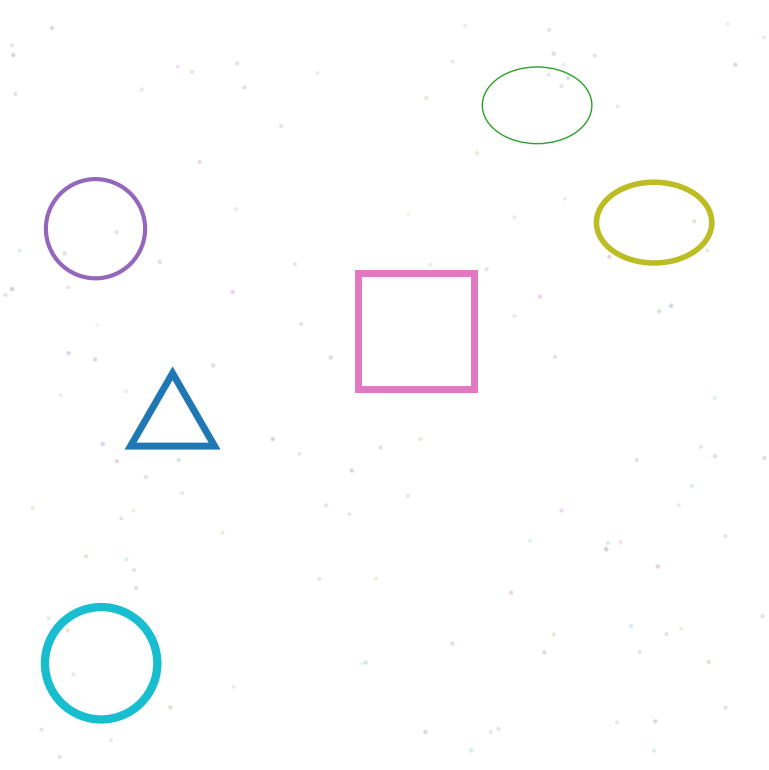[{"shape": "triangle", "thickness": 2.5, "radius": 0.32, "center": [0.224, 0.452]}, {"shape": "oval", "thickness": 0.5, "radius": 0.36, "center": [0.698, 0.863]}, {"shape": "circle", "thickness": 1.5, "radius": 0.32, "center": [0.124, 0.703]}, {"shape": "square", "thickness": 2.5, "radius": 0.38, "center": [0.54, 0.57]}, {"shape": "oval", "thickness": 2, "radius": 0.37, "center": [0.85, 0.711]}, {"shape": "circle", "thickness": 3, "radius": 0.36, "center": [0.131, 0.139]}]